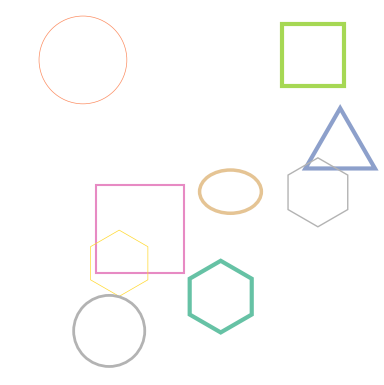[{"shape": "hexagon", "thickness": 3, "radius": 0.47, "center": [0.573, 0.23]}, {"shape": "circle", "thickness": 0.5, "radius": 0.57, "center": [0.215, 0.844]}, {"shape": "triangle", "thickness": 3, "radius": 0.52, "center": [0.884, 0.615]}, {"shape": "square", "thickness": 1.5, "radius": 0.57, "center": [0.363, 0.404]}, {"shape": "square", "thickness": 3, "radius": 0.4, "center": [0.813, 0.858]}, {"shape": "hexagon", "thickness": 0.5, "radius": 0.43, "center": [0.31, 0.316]}, {"shape": "oval", "thickness": 2.5, "radius": 0.4, "center": [0.599, 0.502]}, {"shape": "circle", "thickness": 2, "radius": 0.46, "center": [0.284, 0.14]}, {"shape": "hexagon", "thickness": 1, "radius": 0.45, "center": [0.826, 0.5]}]